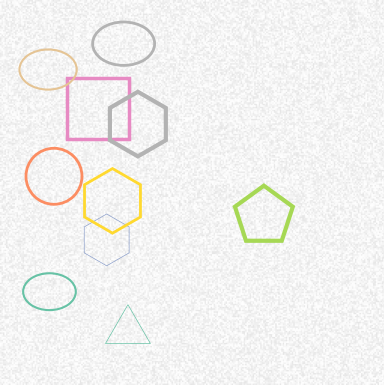[{"shape": "triangle", "thickness": 0.5, "radius": 0.34, "center": [0.332, 0.141]}, {"shape": "oval", "thickness": 1.5, "radius": 0.34, "center": [0.129, 0.242]}, {"shape": "circle", "thickness": 2, "radius": 0.36, "center": [0.14, 0.542]}, {"shape": "hexagon", "thickness": 0.5, "radius": 0.34, "center": [0.277, 0.377]}, {"shape": "square", "thickness": 2.5, "radius": 0.4, "center": [0.254, 0.718]}, {"shape": "pentagon", "thickness": 3, "radius": 0.4, "center": [0.685, 0.439]}, {"shape": "hexagon", "thickness": 2, "radius": 0.42, "center": [0.292, 0.478]}, {"shape": "oval", "thickness": 1.5, "radius": 0.37, "center": [0.125, 0.819]}, {"shape": "hexagon", "thickness": 3, "radius": 0.42, "center": [0.358, 0.678]}, {"shape": "oval", "thickness": 2, "radius": 0.4, "center": [0.321, 0.887]}]